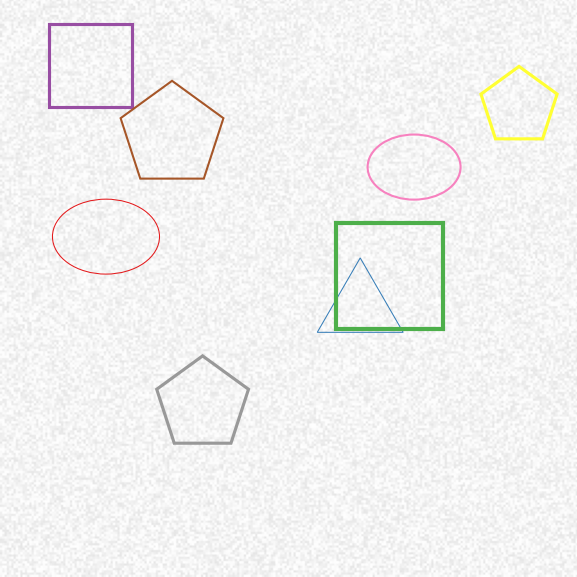[{"shape": "oval", "thickness": 0.5, "radius": 0.46, "center": [0.184, 0.589]}, {"shape": "triangle", "thickness": 0.5, "radius": 0.43, "center": [0.624, 0.467]}, {"shape": "square", "thickness": 2, "radius": 0.46, "center": [0.674, 0.521]}, {"shape": "square", "thickness": 1.5, "radius": 0.36, "center": [0.157, 0.886]}, {"shape": "pentagon", "thickness": 1.5, "radius": 0.35, "center": [0.899, 0.815]}, {"shape": "pentagon", "thickness": 1, "radius": 0.47, "center": [0.298, 0.766]}, {"shape": "oval", "thickness": 1, "radius": 0.4, "center": [0.717, 0.71]}, {"shape": "pentagon", "thickness": 1.5, "radius": 0.42, "center": [0.351, 0.299]}]